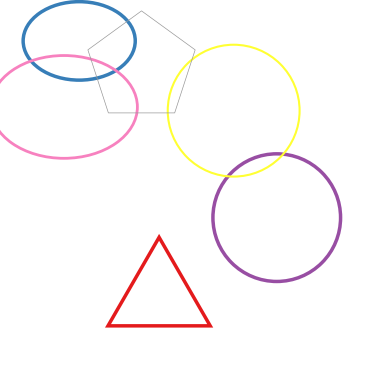[{"shape": "triangle", "thickness": 2.5, "radius": 0.77, "center": [0.413, 0.23]}, {"shape": "oval", "thickness": 2.5, "radius": 0.73, "center": [0.206, 0.894]}, {"shape": "circle", "thickness": 2.5, "radius": 0.83, "center": [0.719, 0.435]}, {"shape": "circle", "thickness": 1.5, "radius": 0.86, "center": [0.607, 0.713]}, {"shape": "oval", "thickness": 2, "radius": 0.95, "center": [0.166, 0.722]}, {"shape": "pentagon", "thickness": 0.5, "radius": 0.73, "center": [0.368, 0.825]}]